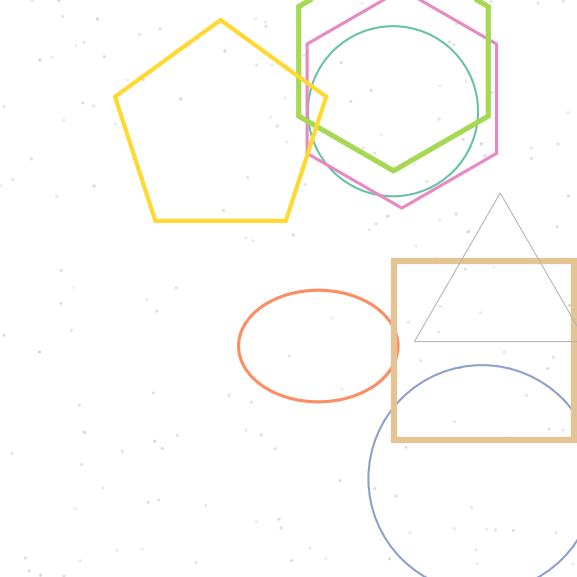[{"shape": "circle", "thickness": 1, "radius": 0.74, "center": [0.681, 0.807]}, {"shape": "oval", "thickness": 1.5, "radius": 0.69, "center": [0.551, 0.4]}, {"shape": "circle", "thickness": 1, "radius": 0.98, "center": [0.835, 0.17]}, {"shape": "hexagon", "thickness": 1.5, "radius": 0.95, "center": [0.696, 0.828]}, {"shape": "hexagon", "thickness": 2.5, "radius": 0.95, "center": [0.681, 0.893]}, {"shape": "pentagon", "thickness": 2, "radius": 0.96, "center": [0.382, 0.772]}, {"shape": "square", "thickness": 3, "radius": 0.78, "center": [0.838, 0.393]}, {"shape": "triangle", "thickness": 0.5, "radius": 0.86, "center": [0.866, 0.493]}]